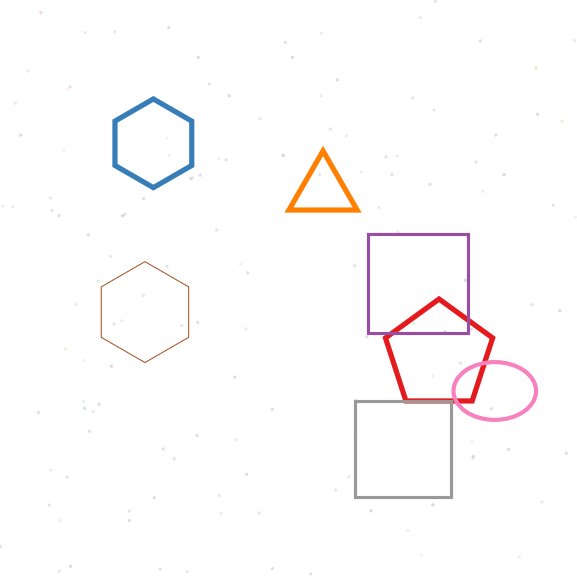[{"shape": "pentagon", "thickness": 2.5, "radius": 0.49, "center": [0.76, 0.384]}, {"shape": "hexagon", "thickness": 2.5, "radius": 0.38, "center": [0.266, 0.751]}, {"shape": "square", "thickness": 1.5, "radius": 0.43, "center": [0.723, 0.508]}, {"shape": "triangle", "thickness": 2.5, "radius": 0.34, "center": [0.559, 0.67]}, {"shape": "hexagon", "thickness": 0.5, "radius": 0.44, "center": [0.251, 0.459]}, {"shape": "oval", "thickness": 2, "radius": 0.36, "center": [0.857, 0.322]}, {"shape": "square", "thickness": 1.5, "radius": 0.42, "center": [0.698, 0.221]}]